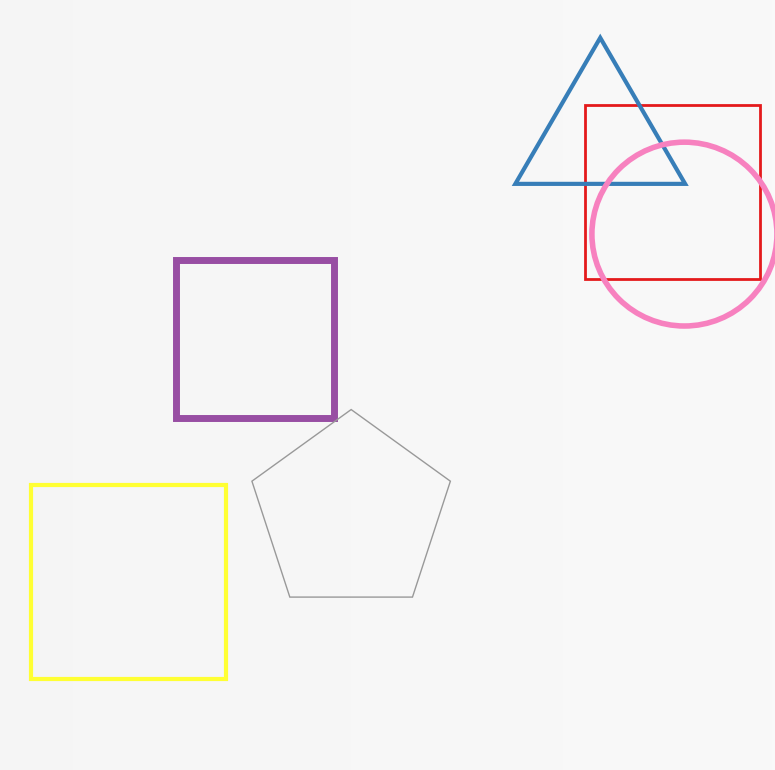[{"shape": "square", "thickness": 1, "radius": 0.57, "center": [0.867, 0.75]}, {"shape": "triangle", "thickness": 1.5, "radius": 0.63, "center": [0.774, 0.824]}, {"shape": "square", "thickness": 2.5, "radius": 0.51, "center": [0.329, 0.56]}, {"shape": "square", "thickness": 1.5, "radius": 0.63, "center": [0.166, 0.244]}, {"shape": "circle", "thickness": 2, "radius": 0.6, "center": [0.883, 0.696]}, {"shape": "pentagon", "thickness": 0.5, "radius": 0.67, "center": [0.453, 0.333]}]